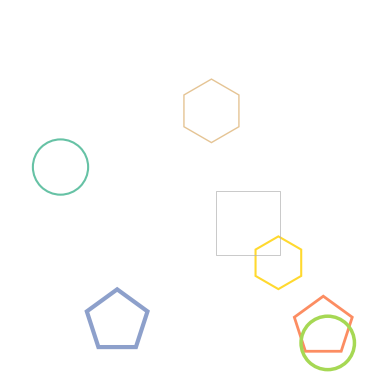[{"shape": "circle", "thickness": 1.5, "radius": 0.36, "center": [0.157, 0.566]}, {"shape": "pentagon", "thickness": 2, "radius": 0.4, "center": [0.84, 0.152]}, {"shape": "pentagon", "thickness": 3, "radius": 0.41, "center": [0.304, 0.166]}, {"shape": "circle", "thickness": 2.5, "radius": 0.35, "center": [0.851, 0.109]}, {"shape": "hexagon", "thickness": 1.5, "radius": 0.34, "center": [0.723, 0.318]}, {"shape": "hexagon", "thickness": 1, "radius": 0.41, "center": [0.549, 0.712]}, {"shape": "square", "thickness": 0.5, "radius": 0.42, "center": [0.643, 0.42]}]